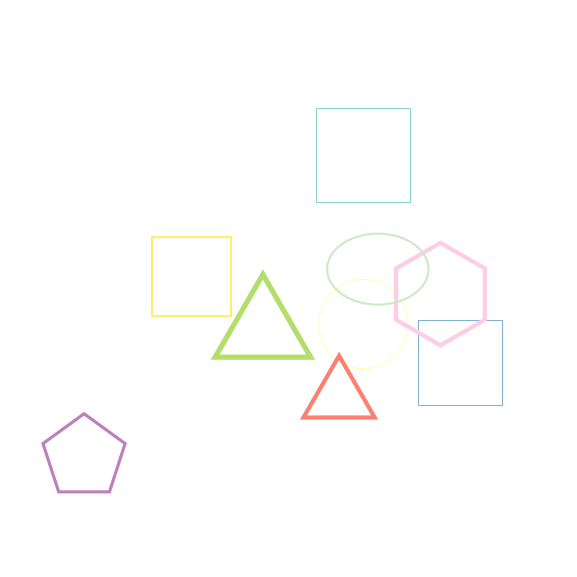[{"shape": "square", "thickness": 0.5, "radius": 0.41, "center": [0.629, 0.73]}, {"shape": "circle", "thickness": 0.5, "radius": 0.39, "center": [0.629, 0.438]}, {"shape": "triangle", "thickness": 2, "radius": 0.36, "center": [0.587, 0.312]}, {"shape": "square", "thickness": 0.5, "radius": 0.37, "center": [0.797, 0.372]}, {"shape": "triangle", "thickness": 2.5, "radius": 0.48, "center": [0.455, 0.428]}, {"shape": "hexagon", "thickness": 2, "radius": 0.44, "center": [0.763, 0.49]}, {"shape": "pentagon", "thickness": 1.5, "radius": 0.37, "center": [0.146, 0.208]}, {"shape": "oval", "thickness": 1, "radius": 0.44, "center": [0.654, 0.533]}, {"shape": "square", "thickness": 1, "radius": 0.34, "center": [0.331, 0.52]}]